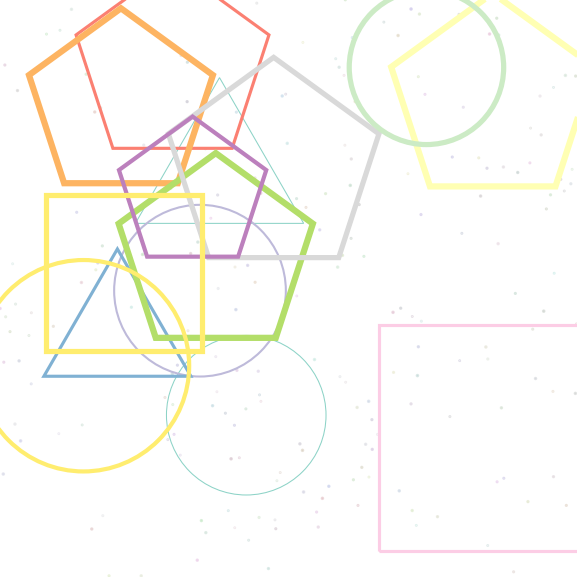[{"shape": "circle", "thickness": 0.5, "radius": 0.69, "center": [0.426, 0.28]}, {"shape": "triangle", "thickness": 0.5, "radius": 0.84, "center": [0.38, 0.696]}, {"shape": "pentagon", "thickness": 3, "radius": 0.92, "center": [0.853, 0.826]}, {"shape": "circle", "thickness": 1, "radius": 0.74, "center": [0.346, 0.496]}, {"shape": "pentagon", "thickness": 1.5, "radius": 0.88, "center": [0.299, 0.884]}, {"shape": "triangle", "thickness": 1.5, "radius": 0.73, "center": [0.203, 0.421]}, {"shape": "pentagon", "thickness": 3, "radius": 0.84, "center": [0.209, 0.817]}, {"shape": "pentagon", "thickness": 3, "radius": 0.88, "center": [0.374, 0.557]}, {"shape": "square", "thickness": 1.5, "radius": 0.98, "center": [0.852, 0.241]}, {"shape": "pentagon", "thickness": 2.5, "radius": 0.96, "center": [0.474, 0.708]}, {"shape": "pentagon", "thickness": 2, "radius": 0.67, "center": [0.334, 0.663]}, {"shape": "circle", "thickness": 2.5, "radius": 0.67, "center": [0.738, 0.883]}, {"shape": "square", "thickness": 2.5, "radius": 0.68, "center": [0.214, 0.526]}, {"shape": "circle", "thickness": 2, "radius": 0.92, "center": [0.145, 0.366]}]